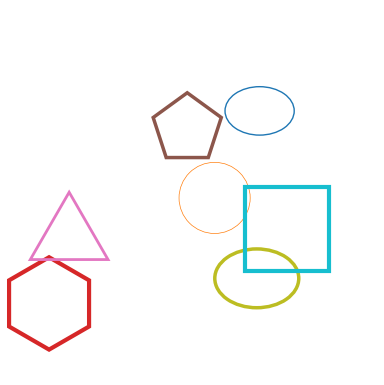[{"shape": "oval", "thickness": 1, "radius": 0.45, "center": [0.674, 0.712]}, {"shape": "circle", "thickness": 0.5, "radius": 0.46, "center": [0.557, 0.486]}, {"shape": "hexagon", "thickness": 3, "radius": 0.6, "center": [0.127, 0.212]}, {"shape": "pentagon", "thickness": 2.5, "radius": 0.46, "center": [0.486, 0.666]}, {"shape": "triangle", "thickness": 2, "radius": 0.58, "center": [0.18, 0.384]}, {"shape": "oval", "thickness": 2.5, "radius": 0.55, "center": [0.667, 0.277]}, {"shape": "square", "thickness": 3, "radius": 0.55, "center": [0.746, 0.405]}]